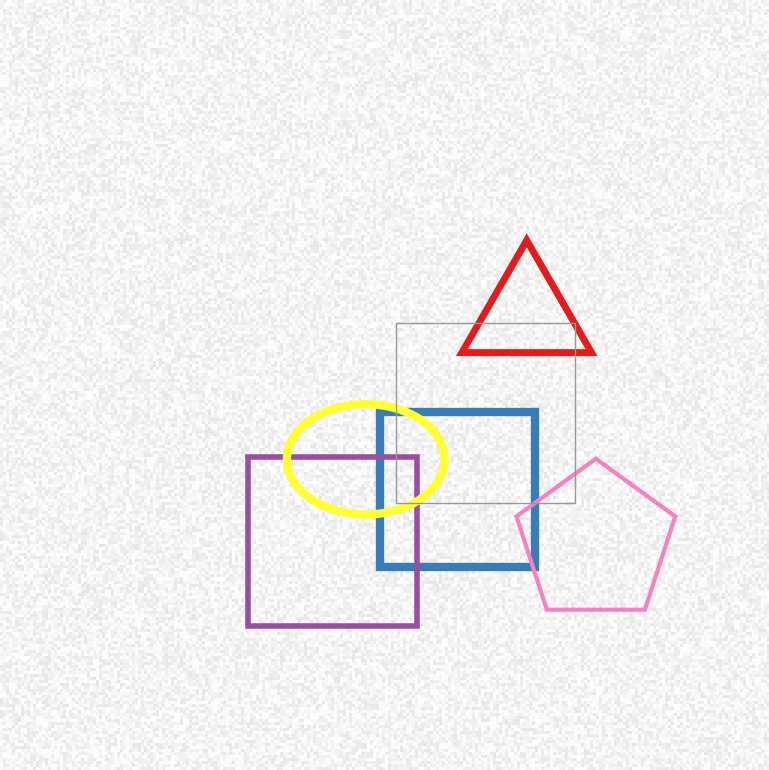[{"shape": "triangle", "thickness": 2.5, "radius": 0.49, "center": [0.684, 0.591]}, {"shape": "square", "thickness": 3, "radius": 0.5, "center": [0.594, 0.364]}, {"shape": "square", "thickness": 2, "radius": 0.55, "center": [0.432, 0.297]}, {"shape": "oval", "thickness": 3, "radius": 0.51, "center": [0.475, 0.403]}, {"shape": "pentagon", "thickness": 1.5, "radius": 0.54, "center": [0.774, 0.296]}, {"shape": "square", "thickness": 0.5, "radius": 0.58, "center": [0.63, 0.463]}]